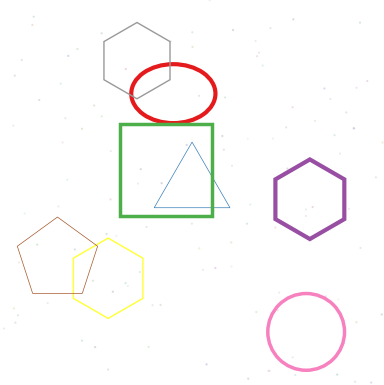[{"shape": "oval", "thickness": 3, "radius": 0.55, "center": [0.45, 0.757]}, {"shape": "triangle", "thickness": 0.5, "radius": 0.57, "center": [0.499, 0.517]}, {"shape": "square", "thickness": 2.5, "radius": 0.6, "center": [0.432, 0.558]}, {"shape": "hexagon", "thickness": 3, "radius": 0.52, "center": [0.805, 0.483]}, {"shape": "hexagon", "thickness": 1, "radius": 0.52, "center": [0.281, 0.277]}, {"shape": "pentagon", "thickness": 0.5, "radius": 0.55, "center": [0.149, 0.327]}, {"shape": "circle", "thickness": 2.5, "radius": 0.5, "center": [0.795, 0.138]}, {"shape": "hexagon", "thickness": 1, "radius": 0.5, "center": [0.356, 0.842]}]